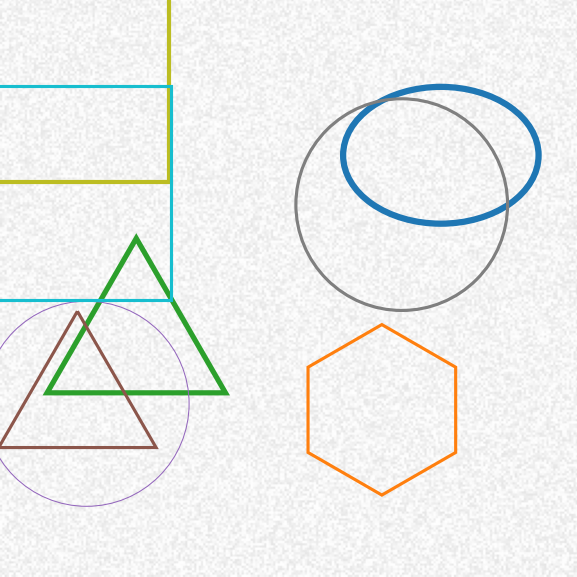[{"shape": "oval", "thickness": 3, "radius": 0.85, "center": [0.763, 0.73]}, {"shape": "hexagon", "thickness": 1.5, "radius": 0.74, "center": [0.661, 0.289]}, {"shape": "triangle", "thickness": 2.5, "radius": 0.89, "center": [0.236, 0.408]}, {"shape": "circle", "thickness": 0.5, "radius": 0.89, "center": [0.15, 0.3]}, {"shape": "triangle", "thickness": 1.5, "radius": 0.79, "center": [0.134, 0.303]}, {"shape": "circle", "thickness": 1.5, "radius": 0.92, "center": [0.696, 0.645]}, {"shape": "square", "thickness": 2, "radius": 0.91, "center": [0.111, 0.864]}, {"shape": "square", "thickness": 1.5, "radius": 0.93, "center": [0.111, 0.664]}]